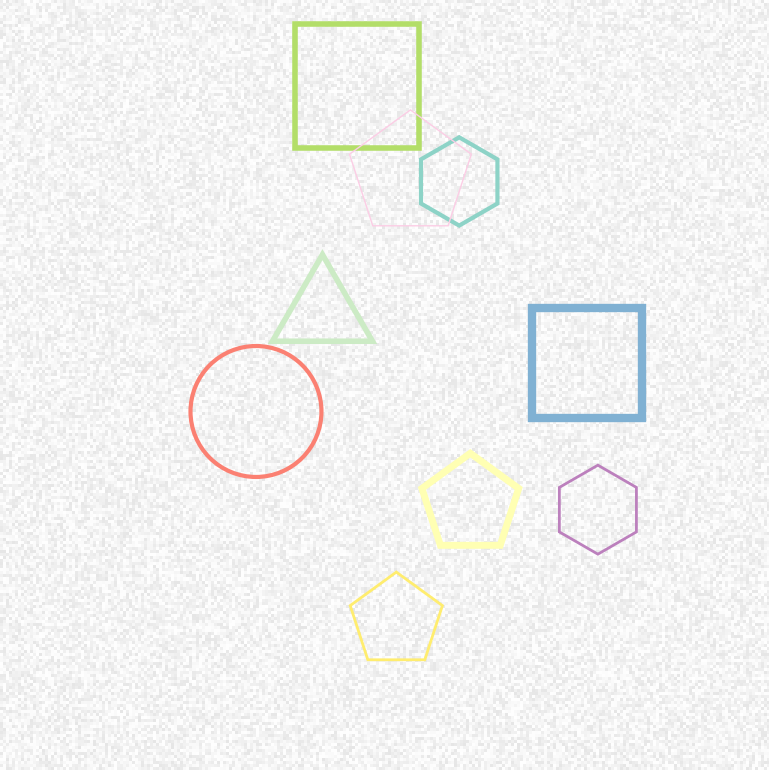[{"shape": "hexagon", "thickness": 1.5, "radius": 0.29, "center": [0.596, 0.764]}, {"shape": "pentagon", "thickness": 2.5, "radius": 0.33, "center": [0.611, 0.345]}, {"shape": "circle", "thickness": 1.5, "radius": 0.43, "center": [0.332, 0.466]}, {"shape": "square", "thickness": 3, "radius": 0.36, "center": [0.762, 0.528]}, {"shape": "square", "thickness": 2, "radius": 0.4, "center": [0.464, 0.889]}, {"shape": "pentagon", "thickness": 0.5, "radius": 0.42, "center": [0.533, 0.774]}, {"shape": "hexagon", "thickness": 1, "radius": 0.29, "center": [0.776, 0.338]}, {"shape": "triangle", "thickness": 2, "radius": 0.37, "center": [0.419, 0.594]}, {"shape": "pentagon", "thickness": 1, "radius": 0.31, "center": [0.515, 0.194]}]